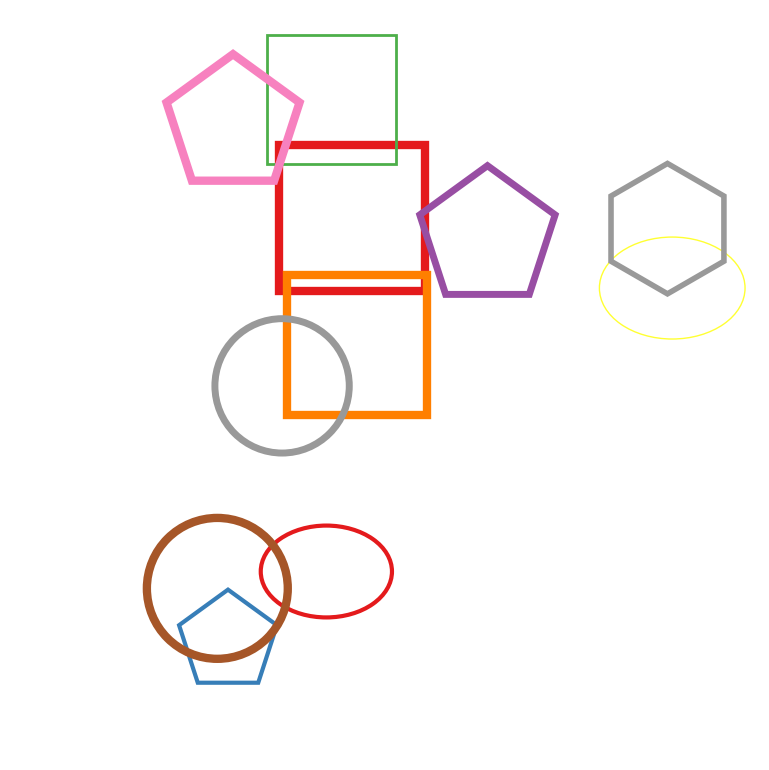[{"shape": "oval", "thickness": 1.5, "radius": 0.43, "center": [0.424, 0.258]}, {"shape": "square", "thickness": 3, "radius": 0.47, "center": [0.457, 0.717]}, {"shape": "pentagon", "thickness": 1.5, "radius": 0.33, "center": [0.296, 0.167]}, {"shape": "square", "thickness": 1, "radius": 0.42, "center": [0.431, 0.871]}, {"shape": "pentagon", "thickness": 2.5, "radius": 0.46, "center": [0.633, 0.692]}, {"shape": "square", "thickness": 3, "radius": 0.45, "center": [0.464, 0.552]}, {"shape": "oval", "thickness": 0.5, "radius": 0.47, "center": [0.873, 0.626]}, {"shape": "circle", "thickness": 3, "radius": 0.46, "center": [0.282, 0.236]}, {"shape": "pentagon", "thickness": 3, "radius": 0.45, "center": [0.303, 0.839]}, {"shape": "hexagon", "thickness": 2, "radius": 0.42, "center": [0.867, 0.703]}, {"shape": "circle", "thickness": 2.5, "radius": 0.44, "center": [0.366, 0.499]}]